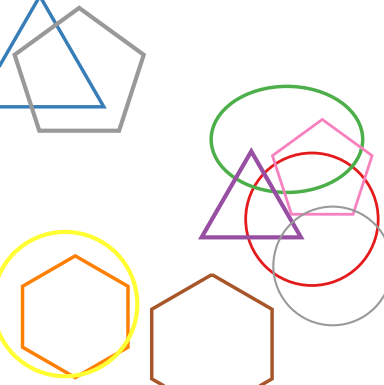[{"shape": "circle", "thickness": 2, "radius": 0.86, "center": [0.81, 0.431]}, {"shape": "triangle", "thickness": 2.5, "radius": 0.96, "center": [0.104, 0.818]}, {"shape": "oval", "thickness": 2.5, "radius": 0.98, "center": [0.745, 0.638]}, {"shape": "triangle", "thickness": 3, "radius": 0.74, "center": [0.653, 0.458]}, {"shape": "hexagon", "thickness": 2.5, "radius": 0.79, "center": [0.195, 0.177]}, {"shape": "circle", "thickness": 3, "radius": 0.94, "center": [0.169, 0.21]}, {"shape": "hexagon", "thickness": 2.5, "radius": 0.9, "center": [0.55, 0.106]}, {"shape": "pentagon", "thickness": 2, "radius": 0.68, "center": [0.837, 0.554]}, {"shape": "pentagon", "thickness": 3, "radius": 0.88, "center": [0.206, 0.803]}, {"shape": "circle", "thickness": 1.5, "radius": 0.77, "center": [0.864, 0.309]}]